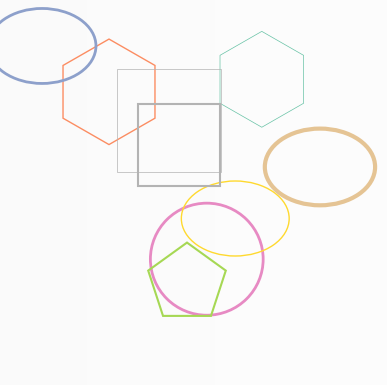[{"shape": "hexagon", "thickness": 0.5, "radius": 0.62, "center": [0.676, 0.794]}, {"shape": "hexagon", "thickness": 1, "radius": 0.69, "center": [0.281, 0.762]}, {"shape": "oval", "thickness": 2, "radius": 0.7, "center": [0.109, 0.881]}, {"shape": "circle", "thickness": 2, "radius": 0.73, "center": [0.534, 0.327]}, {"shape": "pentagon", "thickness": 1.5, "radius": 0.53, "center": [0.483, 0.265]}, {"shape": "oval", "thickness": 1, "radius": 0.7, "center": [0.607, 0.432]}, {"shape": "oval", "thickness": 3, "radius": 0.71, "center": [0.826, 0.566]}, {"shape": "square", "thickness": 1.5, "radius": 0.53, "center": [0.462, 0.623]}, {"shape": "square", "thickness": 0.5, "radius": 0.67, "center": [0.437, 0.687]}]